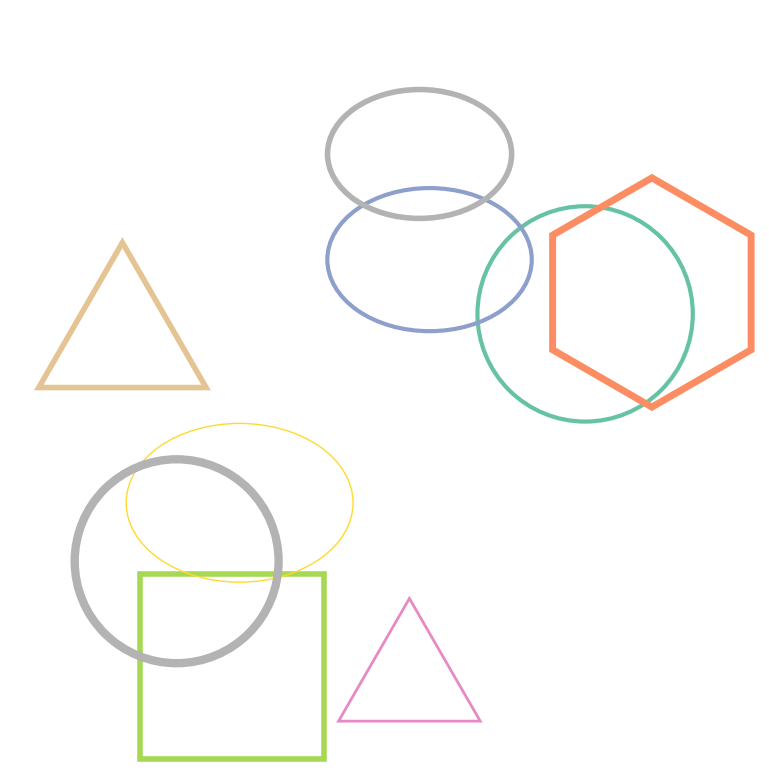[{"shape": "circle", "thickness": 1.5, "radius": 0.7, "center": [0.76, 0.592]}, {"shape": "hexagon", "thickness": 2.5, "radius": 0.74, "center": [0.847, 0.62]}, {"shape": "oval", "thickness": 1.5, "radius": 0.66, "center": [0.558, 0.663]}, {"shape": "triangle", "thickness": 1, "radius": 0.53, "center": [0.532, 0.117]}, {"shape": "square", "thickness": 2, "radius": 0.6, "center": [0.301, 0.134]}, {"shape": "oval", "thickness": 0.5, "radius": 0.74, "center": [0.311, 0.347]}, {"shape": "triangle", "thickness": 2, "radius": 0.63, "center": [0.159, 0.559]}, {"shape": "circle", "thickness": 3, "radius": 0.66, "center": [0.229, 0.271]}, {"shape": "oval", "thickness": 2, "radius": 0.6, "center": [0.545, 0.8]}]